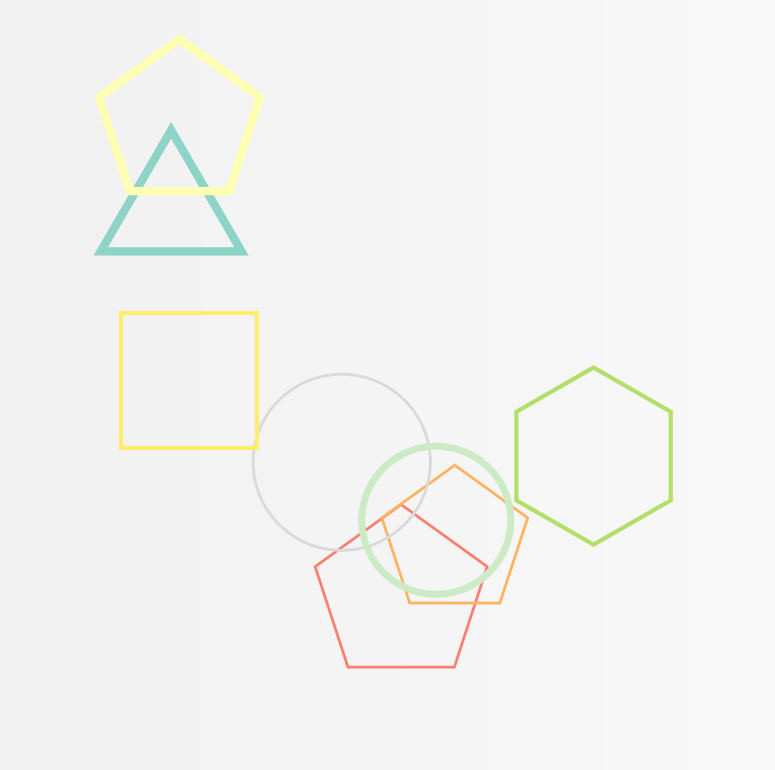[{"shape": "triangle", "thickness": 3, "radius": 0.52, "center": [0.221, 0.726]}, {"shape": "pentagon", "thickness": 3, "radius": 0.55, "center": [0.232, 0.84]}, {"shape": "pentagon", "thickness": 1, "radius": 0.58, "center": [0.518, 0.228]}, {"shape": "pentagon", "thickness": 1, "radius": 0.49, "center": [0.587, 0.297]}, {"shape": "hexagon", "thickness": 1.5, "radius": 0.58, "center": [0.766, 0.408]}, {"shape": "circle", "thickness": 1, "radius": 0.57, "center": [0.441, 0.4]}, {"shape": "circle", "thickness": 2.5, "radius": 0.48, "center": [0.563, 0.324]}, {"shape": "square", "thickness": 1.5, "radius": 0.44, "center": [0.244, 0.506]}]